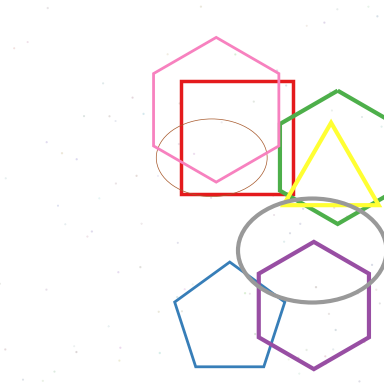[{"shape": "square", "thickness": 2.5, "radius": 0.73, "center": [0.616, 0.642]}, {"shape": "pentagon", "thickness": 2, "radius": 0.75, "center": [0.597, 0.169]}, {"shape": "hexagon", "thickness": 3, "radius": 0.87, "center": [0.877, 0.591]}, {"shape": "hexagon", "thickness": 3, "radius": 0.83, "center": [0.815, 0.207]}, {"shape": "triangle", "thickness": 3, "radius": 0.71, "center": [0.86, 0.538]}, {"shape": "oval", "thickness": 0.5, "radius": 0.72, "center": [0.55, 0.59]}, {"shape": "hexagon", "thickness": 2, "radius": 0.94, "center": [0.562, 0.715]}, {"shape": "oval", "thickness": 3, "radius": 0.96, "center": [0.811, 0.349]}]